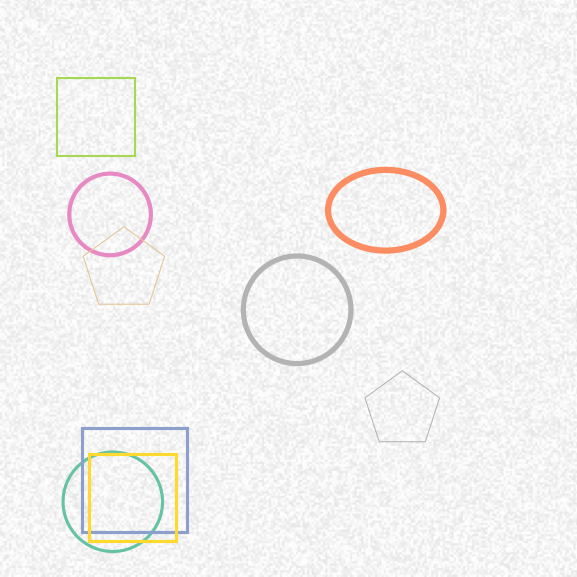[{"shape": "circle", "thickness": 1.5, "radius": 0.43, "center": [0.195, 0.13]}, {"shape": "oval", "thickness": 3, "radius": 0.5, "center": [0.668, 0.635]}, {"shape": "square", "thickness": 1.5, "radius": 0.45, "center": [0.233, 0.168]}, {"shape": "circle", "thickness": 2, "radius": 0.35, "center": [0.191, 0.628]}, {"shape": "square", "thickness": 1, "radius": 0.34, "center": [0.166, 0.796]}, {"shape": "square", "thickness": 1.5, "radius": 0.38, "center": [0.23, 0.137]}, {"shape": "pentagon", "thickness": 0.5, "radius": 0.37, "center": [0.215, 0.532]}, {"shape": "pentagon", "thickness": 0.5, "radius": 0.34, "center": [0.697, 0.289]}, {"shape": "circle", "thickness": 2.5, "radius": 0.47, "center": [0.515, 0.463]}]